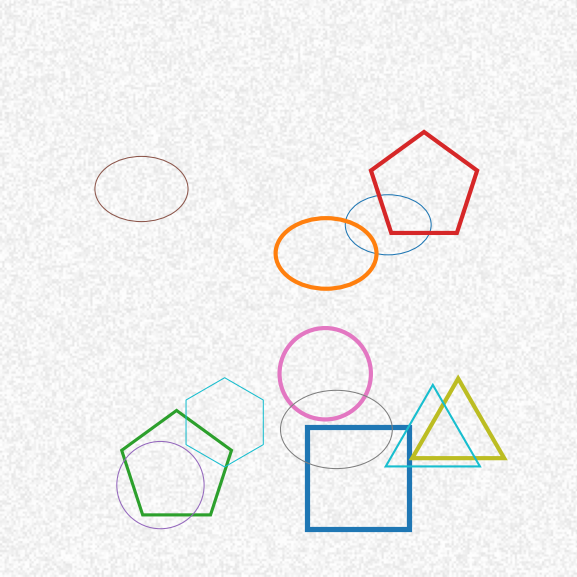[{"shape": "oval", "thickness": 0.5, "radius": 0.37, "center": [0.672, 0.61]}, {"shape": "square", "thickness": 2.5, "radius": 0.44, "center": [0.62, 0.171]}, {"shape": "oval", "thickness": 2, "radius": 0.44, "center": [0.565, 0.56]}, {"shape": "pentagon", "thickness": 1.5, "radius": 0.5, "center": [0.306, 0.188]}, {"shape": "pentagon", "thickness": 2, "radius": 0.48, "center": [0.734, 0.674]}, {"shape": "circle", "thickness": 0.5, "radius": 0.38, "center": [0.278, 0.159]}, {"shape": "oval", "thickness": 0.5, "radius": 0.4, "center": [0.245, 0.672]}, {"shape": "circle", "thickness": 2, "radius": 0.4, "center": [0.563, 0.352]}, {"shape": "oval", "thickness": 0.5, "radius": 0.48, "center": [0.583, 0.255]}, {"shape": "triangle", "thickness": 2, "radius": 0.46, "center": [0.793, 0.252]}, {"shape": "triangle", "thickness": 1, "radius": 0.47, "center": [0.749, 0.239]}, {"shape": "hexagon", "thickness": 0.5, "radius": 0.39, "center": [0.389, 0.268]}]